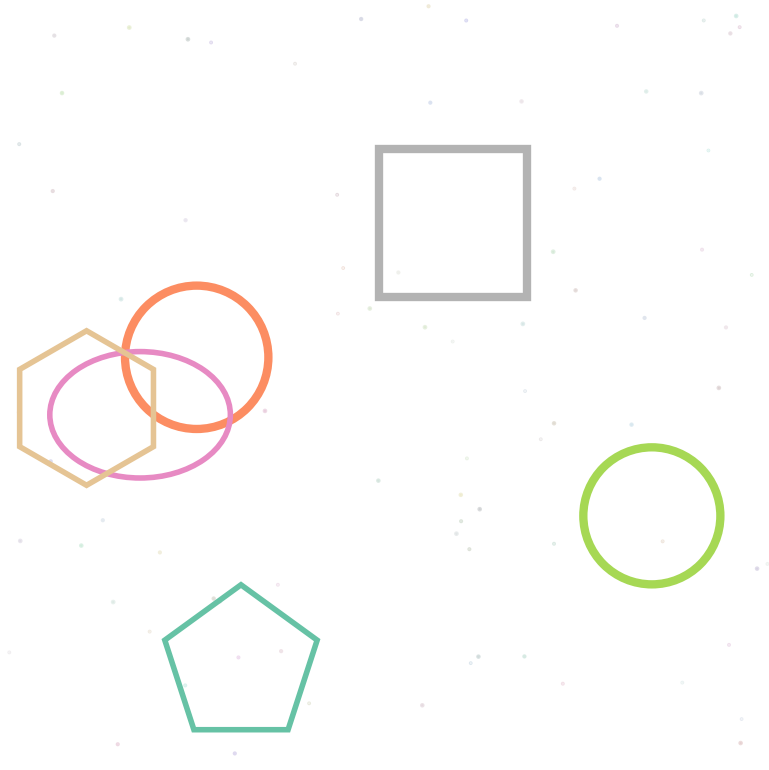[{"shape": "pentagon", "thickness": 2, "radius": 0.52, "center": [0.313, 0.136]}, {"shape": "circle", "thickness": 3, "radius": 0.47, "center": [0.255, 0.536]}, {"shape": "oval", "thickness": 2, "radius": 0.59, "center": [0.182, 0.461]}, {"shape": "circle", "thickness": 3, "radius": 0.44, "center": [0.847, 0.33]}, {"shape": "hexagon", "thickness": 2, "radius": 0.5, "center": [0.112, 0.47]}, {"shape": "square", "thickness": 3, "radius": 0.48, "center": [0.588, 0.71]}]